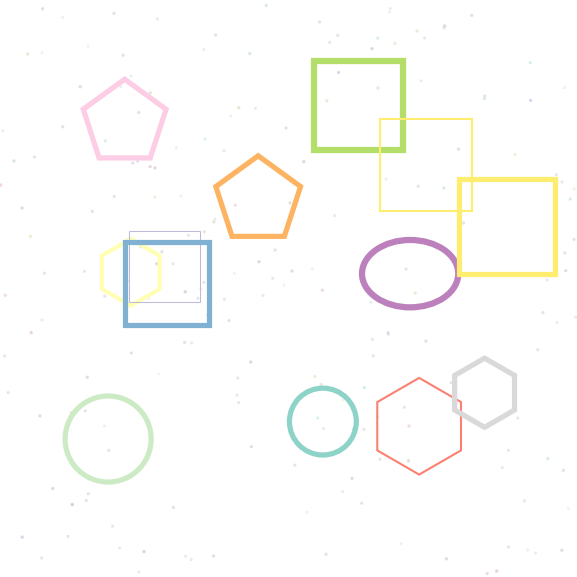[{"shape": "circle", "thickness": 2.5, "radius": 0.29, "center": [0.559, 0.269]}, {"shape": "hexagon", "thickness": 2, "radius": 0.29, "center": [0.226, 0.528]}, {"shape": "square", "thickness": 0.5, "radius": 0.3, "center": [0.285, 0.538]}, {"shape": "hexagon", "thickness": 1, "radius": 0.42, "center": [0.726, 0.261]}, {"shape": "square", "thickness": 2.5, "radius": 0.36, "center": [0.289, 0.508]}, {"shape": "pentagon", "thickness": 2.5, "radius": 0.39, "center": [0.447, 0.652]}, {"shape": "square", "thickness": 3, "radius": 0.39, "center": [0.621, 0.817]}, {"shape": "pentagon", "thickness": 2.5, "radius": 0.38, "center": [0.216, 0.787]}, {"shape": "hexagon", "thickness": 2.5, "radius": 0.3, "center": [0.839, 0.319]}, {"shape": "oval", "thickness": 3, "radius": 0.42, "center": [0.71, 0.525]}, {"shape": "circle", "thickness": 2.5, "radius": 0.37, "center": [0.187, 0.239]}, {"shape": "square", "thickness": 2.5, "radius": 0.42, "center": [0.878, 0.607]}, {"shape": "square", "thickness": 1, "radius": 0.4, "center": [0.738, 0.713]}]